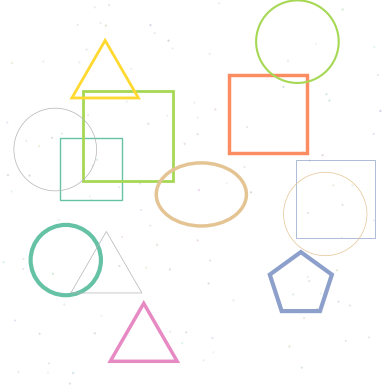[{"shape": "circle", "thickness": 3, "radius": 0.46, "center": [0.171, 0.325]}, {"shape": "square", "thickness": 1, "radius": 0.4, "center": [0.236, 0.56]}, {"shape": "square", "thickness": 2.5, "radius": 0.5, "center": [0.696, 0.704]}, {"shape": "square", "thickness": 0.5, "radius": 0.51, "center": [0.871, 0.483]}, {"shape": "pentagon", "thickness": 3, "radius": 0.42, "center": [0.781, 0.261]}, {"shape": "triangle", "thickness": 2.5, "radius": 0.5, "center": [0.373, 0.112]}, {"shape": "circle", "thickness": 1.5, "radius": 0.54, "center": [0.772, 0.892]}, {"shape": "square", "thickness": 2, "radius": 0.59, "center": [0.333, 0.647]}, {"shape": "triangle", "thickness": 2, "radius": 0.5, "center": [0.273, 0.795]}, {"shape": "oval", "thickness": 2.5, "radius": 0.59, "center": [0.523, 0.495]}, {"shape": "circle", "thickness": 0.5, "radius": 0.54, "center": [0.845, 0.444]}, {"shape": "circle", "thickness": 0.5, "radius": 0.54, "center": [0.143, 0.612]}, {"shape": "triangle", "thickness": 0.5, "radius": 0.53, "center": [0.276, 0.292]}]